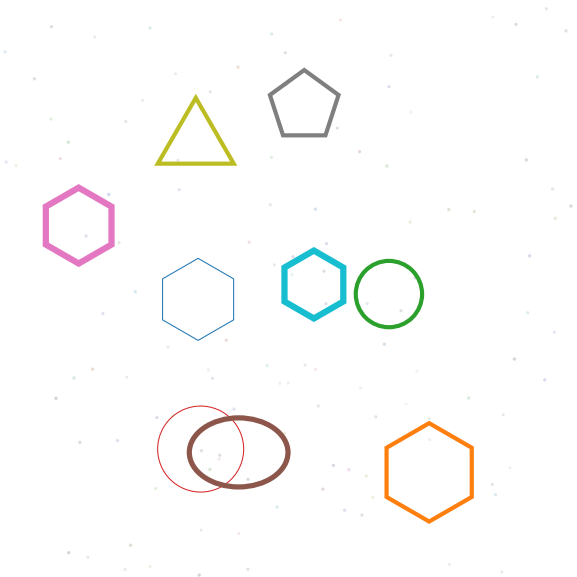[{"shape": "hexagon", "thickness": 0.5, "radius": 0.36, "center": [0.343, 0.481]}, {"shape": "hexagon", "thickness": 2, "radius": 0.43, "center": [0.743, 0.181]}, {"shape": "circle", "thickness": 2, "radius": 0.29, "center": [0.673, 0.49]}, {"shape": "circle", "thickness": 0.5, "radius": 0.37, "center": [0.347, 0.222]}, {"shape": "oval", "thickness": 2.5, "radius": 0.43, "center": [0.413, 0.216]}, {"shape": "hexagon", "thickness": 3, "radius": 0.33, "center": [0.136, 0.608]}, {"shape": "pentagon", "thickness": 2, "radius": 0.31, "center": [0.527, 0.815]}, {"shape": "triangle", "thickness": 2, "radius": 0.38, "center": [0.339, 0.754]}, {"shape": "hexagon", "thickness": 3, "radius": 0.29, "center": [0.544, 0.506]}]